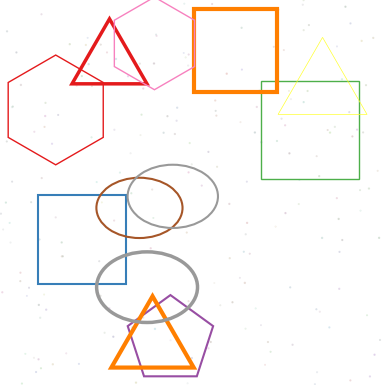[{"shape": "hexagon", "thickness": 1, "radius": 0.71, "center": [0.145, 0.714]}, {"shape": "triangle", "thickness": 2.5, "radius": 0.56, "center": [0.284, 0.838]}, {"shape": "square", "thickness": 1.5, "radius": 0.57, "center": [0.212, 0.378]}, {"shape": "square", "thickness": 1, "radius": 0.64, "center": [0.806, 0.662]}, {"shape": "pentagon", "thickness": 1.5, "radius": 0.58, "center": [0.443, 0.117]}, {"shape": "square", "thickness": 3, "radius": 0.54, "center": [0.612, 0.869]}, {"shape": "triangle", "thickness": 3, "radius": 0.62, "center": [0.396, 0.107]}, {"shape": "triangle", "thickness": 0.5, "radius": 0.67, "center": [0.838, 0.769]}, {"shape": "oval", "thickness": 1.5, "radius": 0.56, "center": [0.362, 0.46]}, {"shape": "hexagon", "thickness": 1, "radius": 0.6, "center": [0.401, 0.887]}, {"shape": "oval", "thickness": 1.5, "radius": 0.59, "center": [0.449, 0.49]}, {"shape": "oval", "thickness": 2.5, "radius": 0.66, "center": [0.382, 0.254]}]